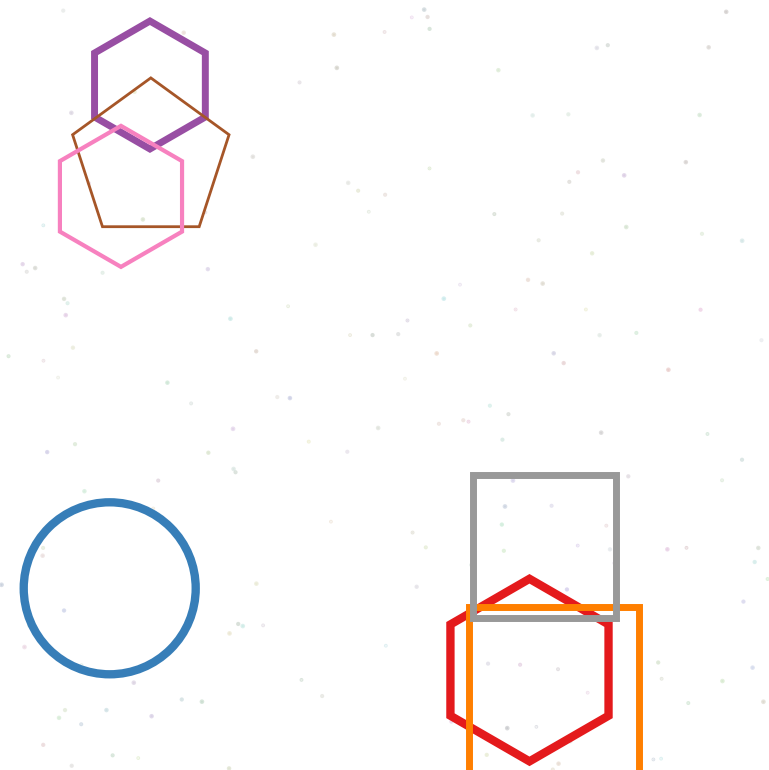[{"shape": "hexagon", "thickness": 3, "radius": 0.59, "center": [0.688, 0.13]}, {"shape": "circle", "thickness": 3, "radius": 0.56, "center": [0.142, 0.236]}, {"shape": "hexagon", "thickness": 2.5, "radius": 0.42, "center": [0.195, 0.89]}, {"shape": "square", "thickness": 2.5, "radius": 0.55, "center": [0.72, 0.102]}, {"shape": "pentagon", "thickness": 1, "radius": 0.53, "center": [0.196, 0.792]}, {"shape": "hexagon", "thickness": 1.5, "radius": 0.46, "center": [0.157, 0.745]}, {"shape": "square", "thickness": 2.5, "radius": 0.46, "center": [0.708, 0.29]}]